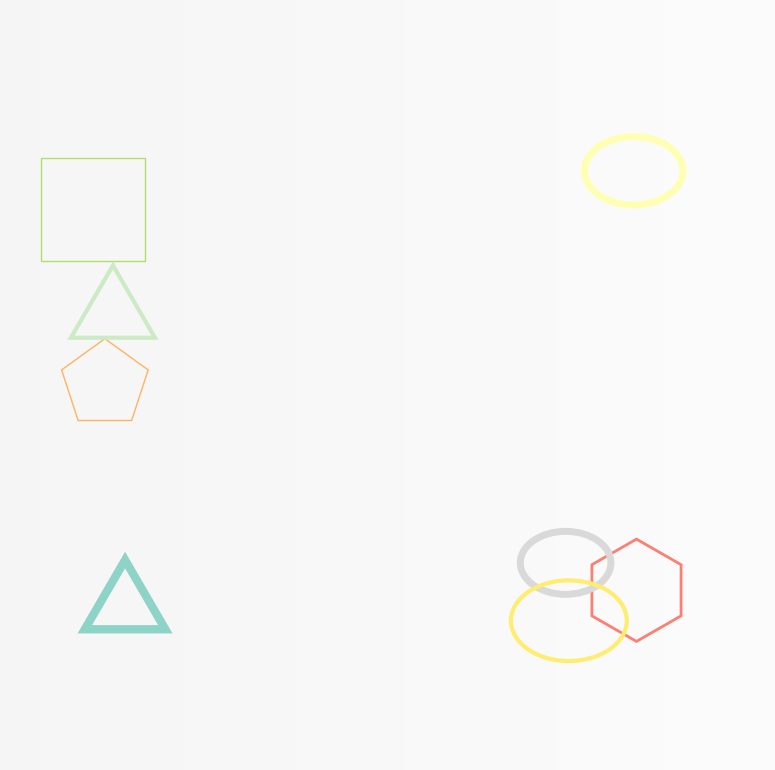[{"shape": "triangle", "thickness": 3, "radius": 0.3, "center": [0.161, 0.213]}, {"shape": "oval", "thickness": 2.5, "radius": 0.32, "center": [0.818, 0.778]}, {"shape": "hexagon", "thickness": 1, "radius": 0.33, "center": [0.821, 0.233]}, {"shape": "pentagon", "thickness": 0.5, "radius": 0.29, "center": [0.135, 0.501]}, {"shape": "square", "thickness": 0.5, "radius": 0.33, "center": [0.12, 0.728]}, {"shape": "oval", "thickness": 2.5, "radius": 0.29, "center": [0.73, 0.269]}, {"shape": "triangle", "thickness": 1.5, "radius": 0.31, "center": [0.146, 0.593]}, {"shape": "oval", "thickness": 1.5, "radius": 0.37, "center": [0.734, 0.194]}]